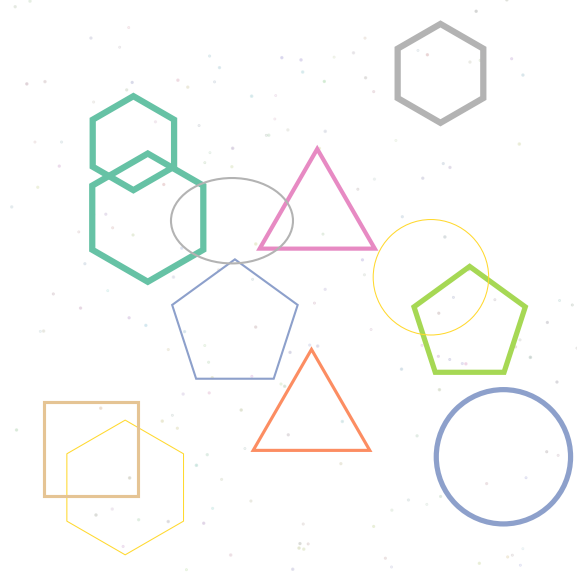[{"shape": "hexagon", "thickness": 3, "radius": 0.41, "center": [0.231, 0.751]}, {"shape": "hexagon", "thickness": 3, "radius": 0.56, "center": [0.256, 0.622]}, {"shape": "triangle", "thickness": 1.5, "radius": 0.58, "center": [0.539, 0.278]}, {"shape": "circle", "thickness": 2.5, "radius": 0.58, "center": [0.872, 0.208]}, {"shape": "pentagon", "thickness": 1, "radius": 0.57, "center": [0.407, 0.436]}, {"shape": "triangle", "thickness": 2, "radius": 0.58, "center": [0.549, 0.626]}, {"shape": "pentagon", "thickness": 2.5, "radius": 0.51, "center": [0.813, 0.436]}, {"shape": "hexagon", "thickness": 0.5, "radius": 0.58, "center": [0.217, 0.155]}, {"shape": "circle", "thickness": 0.5, "radius": 0.5, "center": [0.746, 0.519]}, {"shape": "square", "thickness": 1.5, "radius": 0.41, "center": [0.158, 0.222]}, {"shape": "oval", "thickness": 1, "radius": 0.53, "center": [0.402, 0.617]}, {"shape": "hexagon", "thickness": 3, "radius": 0.43, "center": [0.763, 0.872]}]